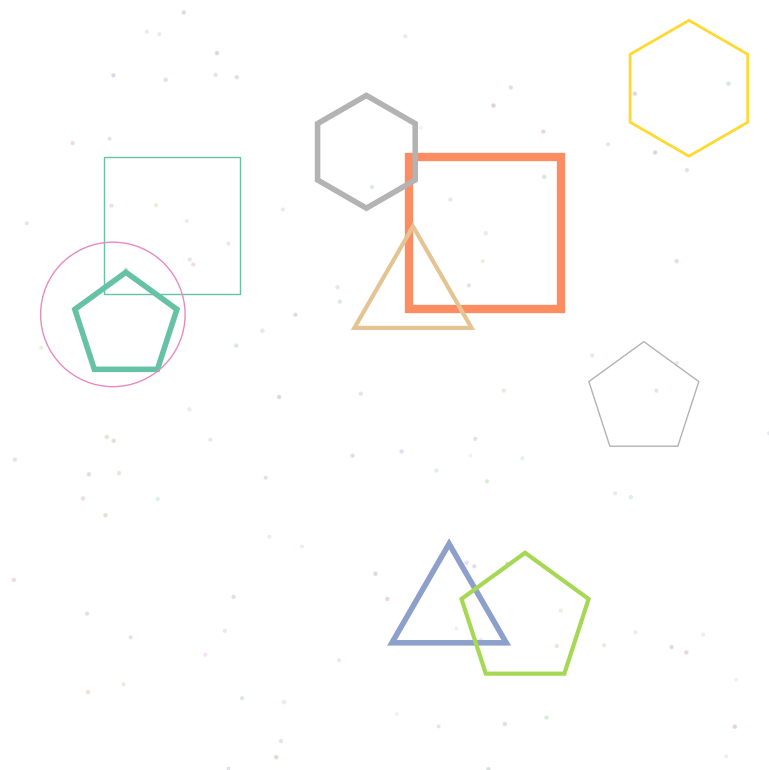[{"shape": "pentagon", "thickness": 2, "radius": 0.35, "center": [0.163, 0.577]}, {"shape": "square", "thickness": 0.5, "radius": 0.44, "center": [0.223, 0.707]}, {"shape": "square", "thickness": 3, "radius": 0.49, "center": [0.63, 0.697]}, {"shape": "triangle", "thickness": 2, "radius": 0.43, "center": [0.583, 0.208]}, {"shape": "circle", "thickness": 0.5, "radius": 0.47, "center": [0.147, 0.592]}, {"shape": "pentagon", "thickness": 1.5, "radius": 0.43, "center": [0.682, 0.195]}, {"shape": "hexagon", "thickness": 1, "radius": 0.44, "center": [0.895, 0.885]}, {"shape": "triangle", "thickness": 1.5, "radius": 0.44, "center": [0.536, 0.618]}, {"shape": "pentagon", "thickness": 0.5, "radius": 0.38, "center": [0.836, 0.481]}, {"shape": "hexagon", "thickness": 2, "radius": 0.37, "center": [0.476, 0.803]}]